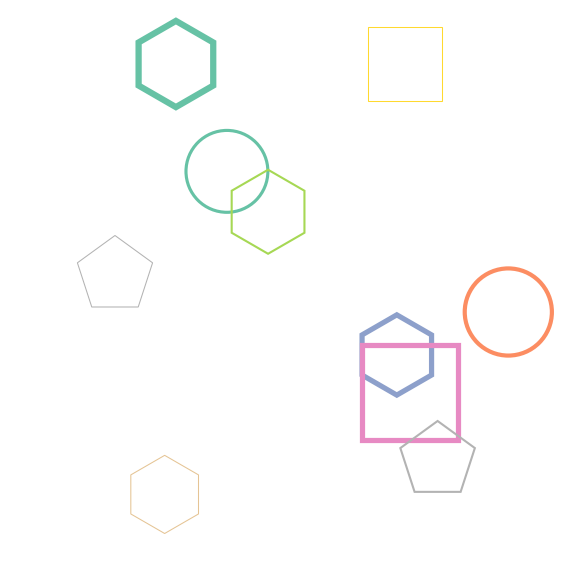[{"shape": "circle", "thickness": 1.5, "radius": 0.35, "center": [0.393, 0.702]}, {"shape": "hexagon", "thickness": 3, "radius": 0.37, "center": [0.305, 0.888]}, {"shape": "circle", "thickness": 2, "radius": 0.38, "center": [0.88, 0.459]}, {"shape": "hexagon", "thickness": 2.5, "radius": 0.35, "center": [0.687, 0.384]}, {"shape": "square", "thickness": 2.5, "radius": 0.42, "center": [0.709, 0.32]}, {"shape": "hexagon", "thickness": 1, "radius": 0.36, "center": [0.464, 0.632]}, {"shape": "square", "thickness": 0.5, "radius": 0.32, "center": [0.701, 0.888]}, {"shape": "hexagon", "thickness": 0.5, "radius": 0.34, "center": [0.285, 0.143]}, {"shape": "pentagon", "thickness": 1, "radius": 0.34, "center": [0.758, 0.202]}, {"shape": "pentagon", "thickness": 0.5, "radius": 0.34, "center": [0.199, 0.523]}]